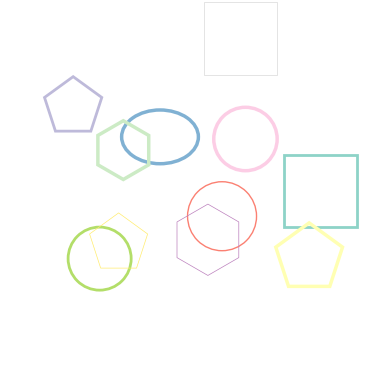[{"shape": "square", "thickness": 2, "radius": 0.47, "center": [0.833, 0.504]}, {"shape": "pentagon", "thickness": 2.5, "radius": 0.46, "center": [0.803, 0.33]}, {"shape": "pentagon", "thickness": 2, "radius": 0.39, "center": [0.19, 0.723]}, {"shape": "circle", "thickness": 1, "radius": 0.45, "center": [0.577, 0.438]}, {"shape": "oval", "thickness": 2.5, "radius": 0.5, "center": [0.416, 0.645]}, {"shape": "circle", "thickness": 2, "radius": 0.41, "center": [0.259, 0.328]}, {"shape": "circle", "thickness": 2.5, "radius": 0.41, "center": [0.638, 0.639]}, {"shape": "square", "thickness": 0.5, "radius": 0.47, "center": [0.624, 0.899]}, {"shape": "hexagon", "thickness": 0.5, "radius": 0.46, "center": [0.54, 0.377]}, {"shape": "hexagon", "thickness": 2.5, "radius": 0.38, "center": [0.32, 0.61]}, {"shape": "pentagon", "thickness": 0.5, "radius": 0.4, "center": [0.308, 0.368]}]